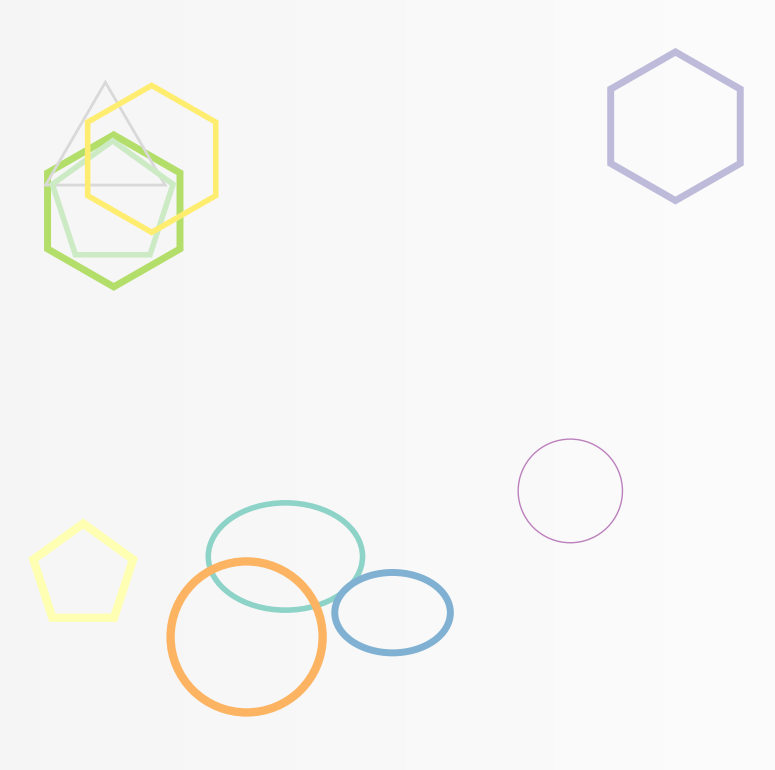[{"shape": "oval", "thickness": 2, "radius": 0.5, "center": [0.368, 0.277]}, {"shape": "pentagon", "thickness": 3, "radius": 0.34, "center": [0.107, 0.252]}, {"shape": "hexagon", "thickness": 2.5, "radius": 0.48, "center": [0.872, 0.836]}, {"shape": "oval", "thickness": 2.5, "radius": 0.37, "center": [0.507, 0.204]}, {"shape": "circle", "thickness": 3, "radius": 0.49, "center": [0.318, 0.173]}, {"shape": "hexagon", "thickness": 2.5, "radius": 0.49, "center": [0.147, 0.726]}, {"shape": "triangle", "thickness": 1, "radius": 0.45, "center": [0.136, 0.804]}, {"shape": "circle", "thickness": 0.5, "radius": 0.34, "center": [0.736, 0.362]}, {"shape": "pentagon", "thickness": 2, "radius": 0.41, "center": [0.145, 0.735]}, {"shape": "hexagon", "thickness": 2, "radius": 0.48, "center": [0.196, 0.794]}]